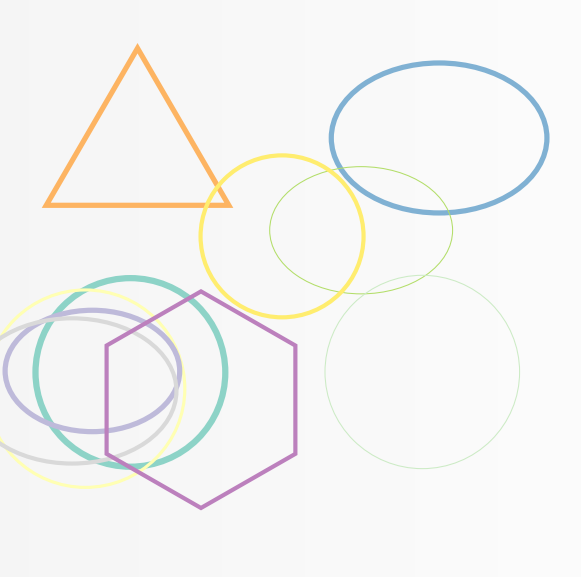[{"shape": "circle", "thickness": 3, "radius": 0.82, "center": [0.224, 0.354]}, {"shape": "circle", "thickness": 1.5, "radius": 0.85, "center": [0.147, 0.326]}, {"shape": "oval", "thickness": 2.5, "radius": 0.75, "center": [0.159, 0.357]}, {"shape": "oval", "thickness": 2.5, "radius": 0.93, "center": [0.755, 0.76]}, {"shape": "triangle", "thickness": 2.5, "radius": 0.91, "center": [0.237, 0.734]}, {"shape": "oval", "thickness": 0.5, "radius": 0.79, "center": [0.621, 0.6]}, {"shape": "oval", "thickness": 2, "radius": 0.9, "center": [0.124, 0.322]}, {"shape": "hexagon", "thickness": 2, "radius": 0.94, "center": [0.346, 0.307]}, {"shape": "circle", "thickness": 0.5, "radius": 0.84, "center": [0.727, 0.355]}, {"shape": "circle", "thickness": 2, "radius": 0.7, "center": [0.485, 0.59]}]